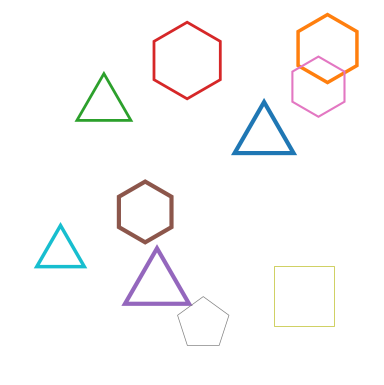[{"shape": "triangle", "thickness": 3, "radius": 0.44, "center": [0.686, 0.647]}, {"shape": "hexagon", "thickness": 2.5, "radius": 0.44, "center": [0.851, 0.874]}, {"shape": "triangle", "thickness": 2, "radius": 0.4, "center": [0.27, 0.728]}, {"shape": "hexagon", "thickness": 2, "radius": 0.5, "center": [0.486, 0.843]}, {"shape": "triangle", "thickness": 3, "radius": 0.48, "center": [0.408, 0.259]}, {"shape": "hexagon", "thickness": 3, "radius": 0.39, "center": [0.377, 0.45]}, {"shape": "hexagon", "thickness": 1.5, "radius": 0.39, "center": [0.827, 0.775]}, {"shape": "pentagon", "thickness": 0.5, "radius": 0.35, "center": [0.528, 0.159]}, {"shape": "square", "thickness": 0.5, "radius": 0.39, "center": [0.789, 0.23]}, {"shape": "triangle", "thickness": 2.5, "radius": 0.36, "center": [0.157, 0.343]}]